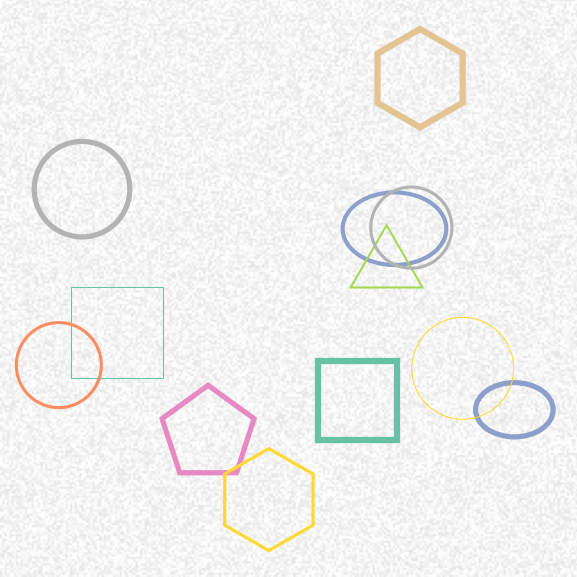[{"shape": "square", "thickness": 0.5, "radius": 0.39, "center": [0.203, 0.423]}, {"shape": "square", "thickness": 3, "radius": 0.34, "center": [0.619, 0.306]}, {"shape": "circle", "thickness": 1.5, "radius": 0.37, "center": [0.102, 0.367]}, {"shape": "oval", "thickness": 2.5, "radius": 0.34, "center": [0.891, 0.29]}, {"shape": "oval", "thickness": 2, "radius": 0.45, "center": [0.683, 0.603]}, {"shape": "pentagon", "thickness": 2.5, "radius": 0.42, "center": [0.36, 0.248]}, {"shape": "triangle", "thickness": 1, "radius": 0.36, "center": [0.669, 0.537]}, {"shape": "hexagon", "thickness": 1.5, "radius": 0.44, "center": [0.466, 0.134]}, {"shape": "circle", "thickness": 0.5, "radius": 0.44, "center": [0.801, 0.361]}, {"shape": "hexagon", "thickness": 3, "radius": 0.43, "center": [0.727, 0.864]}, {"shape": "circle", "thickness": 2.5, "radius": 0.41, "center": [0.142, 0.672]}, {"shape": "circle", "thickness": 1.5, "radius": 0.35, "center": [0.712, 0.605]}]